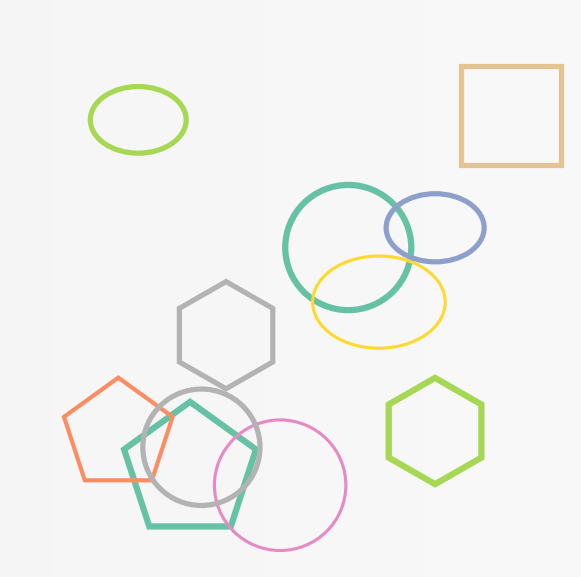[{"shape": "circle", "thickness": 3, "radius": 0.54, "center": [0.599, 0.57]}, {"shape": "pentagon", "thickness": 3, "radius": 0.6, "center": [0.327, 0.184]}, {"shape": "pentagon", "thickness": 2, "radius": 0.49, "center": [0.204, 0.247]}, {"shape": "oval", "thickness": 2.5, "radius": 0.42, "center": [0.749, 0.605]}, {"shape": "circle", "thickness": 1.5, "radius": 0.57, "center": [0.482, 0.159]}, {"shape": "hexagon", "thickness": 3, "radius": 0.46, "center": [0.748, 0.253]}, {"shape": "oval", "thickness": 2.5, "radius": 0.41, "center": [0.238, 0.792]}, {"shape": "oval", "thickness": 1.5, "radius": 0.57, "center": [0.652, 0.476]}, {"shape": "square", "thickness": 2.5, "radius": 0.43, "center": [0.879, 0.8]}, {"shape": "circle", "thickness": 2.5, "radius": 0.5, "center": [0.346, 0.225]}, {"shape": "hexagon", "thickness": 2.5, "radius": 0.46, "center": [0.389, 0.419]}]